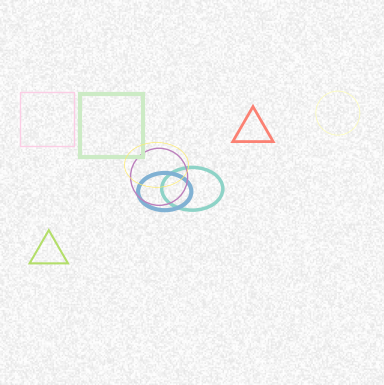[{"shape": "oval", "thickness": 2.5, "radius": 0.4, "center": [0.499, 0.51]}, {"shape": "circle", "thickness": 0.5, "radius": 0.29, "center": [0.878, 0.706]}, {"shape": "triangle", "thickness": 2, "radius": 0.3, "center": [0.657, 0.663]}, {"shape": "oval", "thickness": 3, "radius": 0.35, "center": [0.428, 0.502]}, {"shape": "triangle", "thickness": 1.5, "radius": 0.29, "center": [0.127, 0.345]}, {"shape": "square", "thickness": 1, "radius": 0.35, "center": [0.123, 0.69]}, {"shape": "circle", "thickness": 1, "radius": 0.37, "center": [0.413, 0.541]}, {"shape": "square", "thickness": 3, "radius": 0.41, "center": [0.289, 0.673]}, {"shape": "oval", "thickness": 0.5, "radius": 0.42, "center": [0.407, 0.572]}]